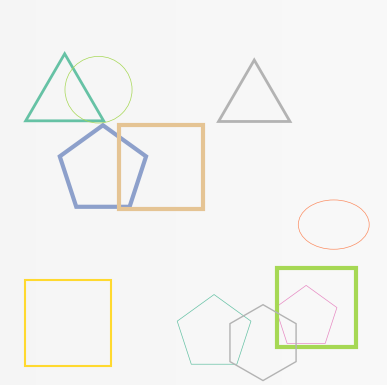[{"shape": "pentagon", "thickness": 0.5, "radius": 0.5, "center": [0.552, 0.135]}, {"shape": "triangle", "thickness": 2, "radius": 0.58, "center": [0.167, 0.744]}, {"shape": "oval", "thickness": 0.5, "radius": 0.46, "center": [0.861, 0.417]}, {"shape": "pentagon", "thickness": 3, "radius": 0.59, "center": [0.266, 0.558]}, {"shape": "pentagon", "thickness": 0.5, "radius": 0.42, "center": [0.79, 0.175]}, {"shape": "circle", "thickness": 0.5, "radius": 0.43, "center": [0.254, 0.767]}, {"shape": "square", "thickness": 3, "radius": 0.51, "center": [0.817, 0.202]}, {"shape": "square", "thickness": 1.5, "radius": 0.56, "center": [0.176, 0.161]}, {"shape": "square", "thickness": 3, "radius": 0.54, "center": [0.416, 0.566]}, {"shape": "hexagon", "thickness": 1, "radius": 0.49, "center": [0.679, 0.11]}, {"shape": "triangle", "thickness": 2, "radius": 0.53, "center": [0.656, 0.738]}]